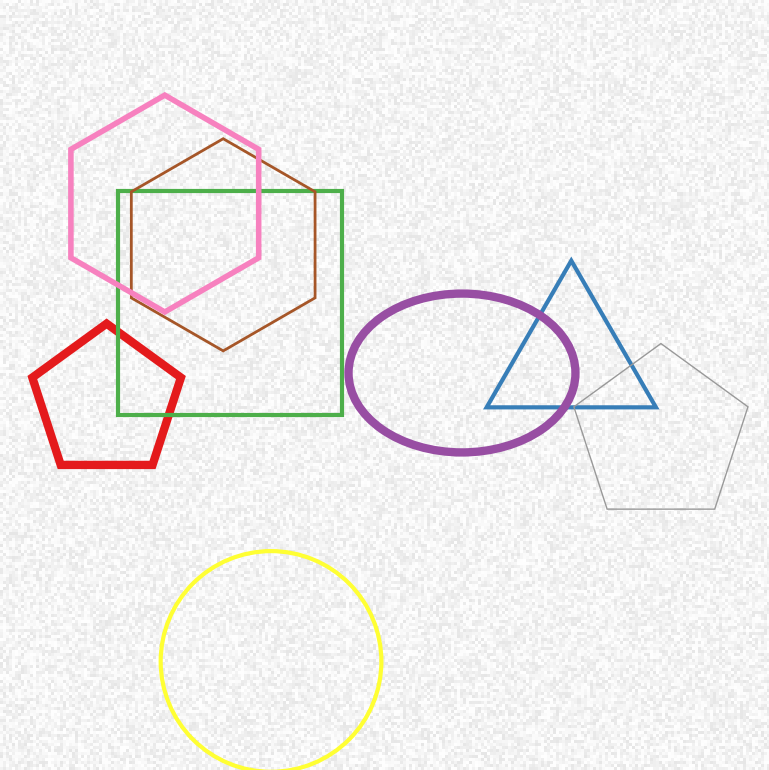[{"shape": "pentagon", "thickness": 3, "radius": 0.51, "center": [0.138, 0.478]}, {"shape": "triangle", "thickness": 1.5, "radius": 0.63, "center": [0.742, 0.534]}, {"shape": "square", "thickness": 1.5, "radius": 0.73, "center": [0.298, 0.607]}, {"shape": "oval", "thickness": 3, "radius": 0.74, "center": [0.6, 0.516]}, {"shape": "circle", "thickness": 1.5, "radius": 0.72, "center": [0.352, 0.141]}, {"shape": "hexagon", "thickness": 1, "radius": 0.69, "center": [0.29, 0.682]}, {"shape": "hexagon", "thickness": 2, "radius": 0.7, "center": [0.214, 0.736]}, {"shape": "pentagon", "thickness": 0.5, "radius": 0.59, "center": [0.858, 0.435]}]